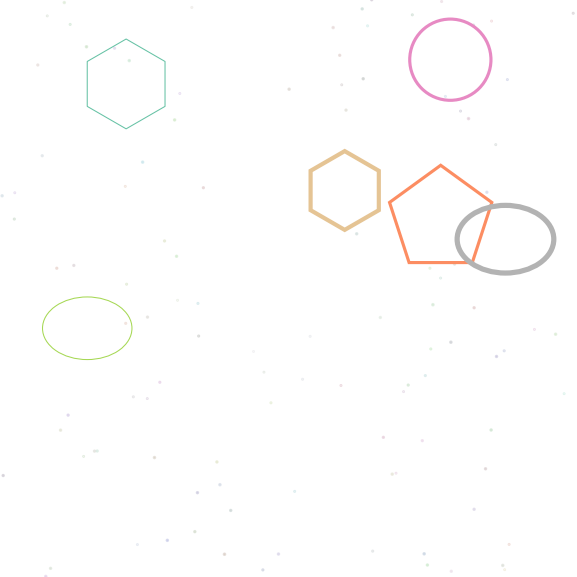[{"shape": "hexagon", "thickness": 0.5, "radius": 0.39, "center": [0.218, 0.854]}, {"shape": "pentagon", "thickness": 1.5, "radius": 0.47, "center": [0.763, 0.62]}, {"shape": "circle", "thickness": 1.5, "radius": 0.35, "center": [0.78, 0.896]}, {"shape": "oval", "thickness": 0.5, "radius": 0.39, "center": [0.151, 0.431]}, {"shape": "hexagon", "thickness": 2, "radius": 0.34, "center": [0.597, 0.669]}, {"shape": "oval", "thickness": 2.5, "radius": 0.42, "center": [0.875, 0.585]}]